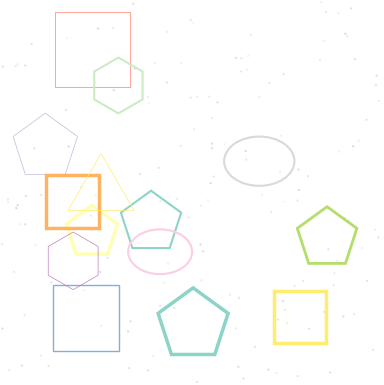[{"shape": "pentagon", "thickness": 1.5, "radius": 0.41, "center": [0.392, 0.422]}, {"shape": "pentagon", "thickness": 2.5, "radius": 0.48, "center": [0.502, 0.157]}, {"shape": "pentagon", "thickness": 2.5, "radius": 0.35, "center": [0.239, 0.397]}, {"shape": "pentagon", "thickness": 0.5, "radius": 0.44, "center": [0.118, 0.618]}, {"shape": "square", "thickness": 0.5, "radius": 0.49, "center": [0.24, 0.872]}, {"shape": "square", "thickness": 1, "radius": 0.43, "center": [0.224, 0.174]}, {"shape": "square", "thickness": 2.5, "radius": 0.35, "center": [0.188, 0.477]}, {"shape": "pentagon", "thickness": 2, "radius": 0.41, "center": [0.85, 0.382]}, {"shape": "oval", "thickness": 1.5, "radius": 0.42, "center": [0.416, 0.346]}, {"shape": "oval", "thickness": 1.5, "radius": 0.46, "center": [0.673, 0.581]}, {"shape": "hexagon", "thickness": 0.5, "radius": 0.37, "center": [0.19, 0.322]}, {"shape": "hexagon", "thickness": 1.5, "radius": 0.36, "center": [0.308, 0.778]}, {"shape": "square", "thickness": 2.5, "radius": 0.34, "center": [0.778, 0.176]}, {"shape": "triangle", "thickness": 0.5, "radius": 0.49, "center": [0.262, 0.503]}]